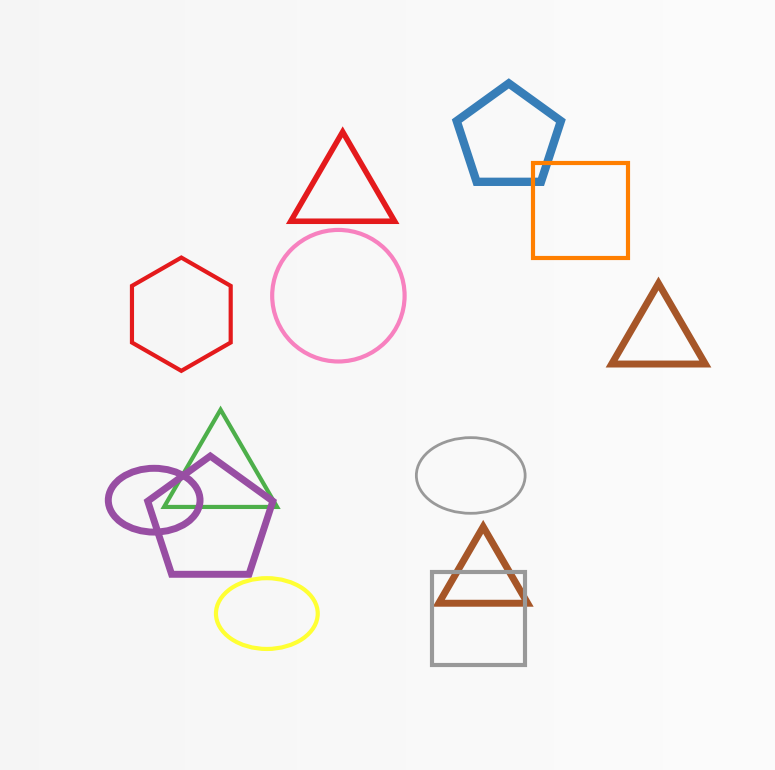[{"shape": "triangle", "thickness": 2, "radius": 0.39, "center": [0.442, 0.751]}, {"shape": "hexagon", "thickness": 1.5, "radius": 0.37, "center": [0.234, 0.592]}, {"shape": "pentagon", "thickness": 3, "radius": 0.35, "center": [0.657, 0.821]}, {"shape": "triangle", "thickness": 1.5, "radius": 0.42, "center": [0.285, 0.384]}, {"shape": "pentagon", "thickness": 2.5, "radius": 0.42, "center": [0.271, 0.323]}, {"shape": "oval", "thickness": 2.5, "radius": 0.3, "center": [0.199, 0.35]}, {"shape": "square", "thickness": 1.5, "radius": 0.31, "center": [0.749, 0.726]}, {"shape": "oval", "thickness": 1.5, "radius": 0.33, "center": [0.344, 0.203]}, {"shape": "triangle", "thickness": 2.5, "radius": 0.33, "center": [0.623, 0.25]}, {"shape": "triangle", "thickness": 2.5, "radius": 0.35, "center": [0.85, 0.562]}, {"shape": "circle", "thickness": 1.5, "radius": 0.43, "center": [0.437, 0.616]}, {"shape": "square", "thickness": 1.5, "radius": 0.3, "center": [0.618, 0.197]}, {"shape": "oval", "thickness": 1, "radius": 0.35, "center": [0.607, 0.383]}]